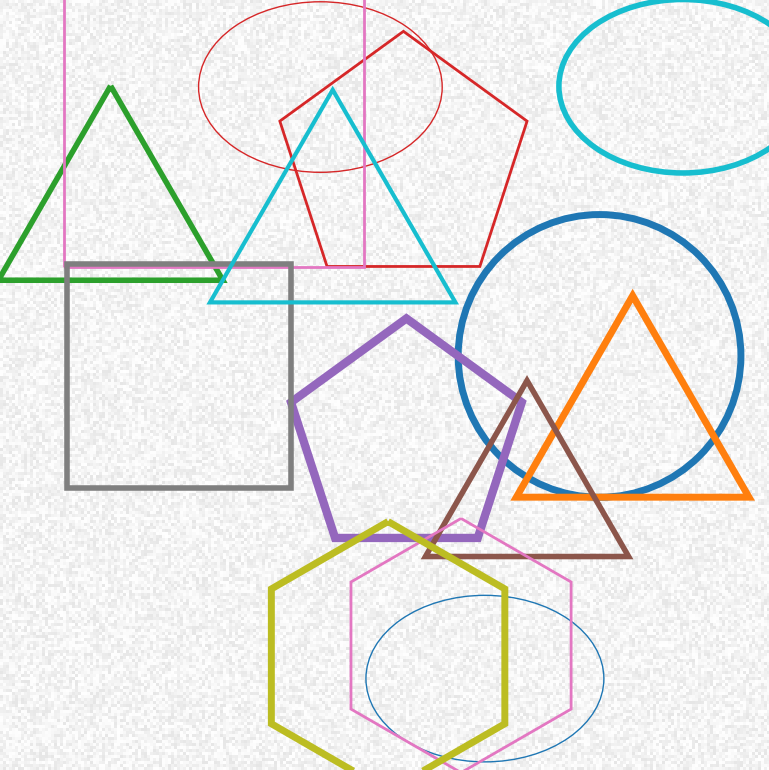[{"shape": "circle", "thickness": 2.5, "radius": 0.92, "center": [0.779, 0.538]}, {"shape": "oval", "thickness": 0.5, "radius": 0.77, "center": [0.63, 0.119]}, {"shape": "triangle", "thickness": 2.5, "radius": 0.87, "center": [0.822, 0.442]}, {"shape": "triangle", "thickness": 2, "radius": 0.84, "center": [0.144, 0.72]}, {"shape": "oval", "thickness": 0.5, "radius": 0.79, "center": [0.416, 0.887]}, {"shape": "pentagon", "thickness": 1, "radius": 0.84, "center": [0.524, 0.791]}, {"shape": "pentagon", "thickness": 3, "radius": 0.79, "center": [0.528, 0.429]}, {"shape": "triangle", "thickness": 2, "radius": 0.76, "center": [0.684, 0.353]}, {"shape": "square", "thickness": 1, "radius": 0.97, "center": [0.278, 0.848]}, {"shape": "hexagon", "thickness": 1, "radius": 0.83, "center": [0.599, 0.162]}, {"shape": "square", "thickness": 2, "radius": 0.73, "center": [0.233, 0.512]}, {"shape": "hexagon", "thickness": 2.5, "radius": 0.88, "center": [0.504, 0.148]}, {"shape": "oval", "thickness": 2, "radius": 0.8, "center": [0.887, 0.888]}, {"shape": "triangle", "thickness": 1.5, "radius": 0.92, "center": [0.432, 0.699]}]